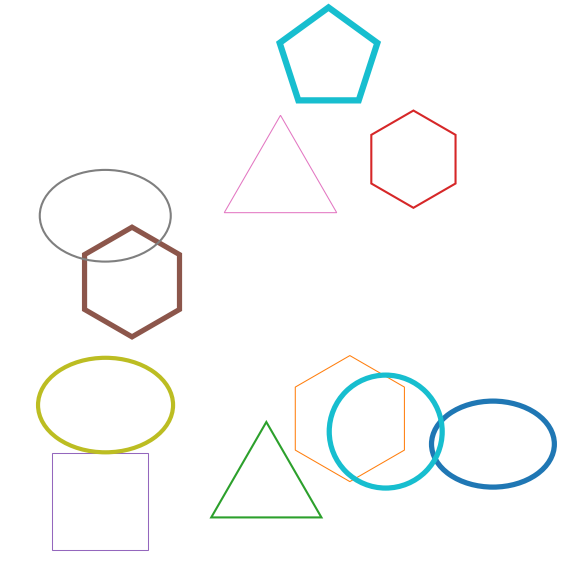[{"shape": "oval", "thickness": 2.5, "radius": 0.53, "center": [0.854, 0.23]}, {"shape": "hexagon", "thickness": 0.5, "radius": 0.55, "center": [0.606, 0.274]}, {"shape": "triangle", "thickness": 1, "radius": 0.55, "center": [0.461, 0.158]}, {"shape": "hexagon", "thickness": 1, "radius": 0.42, "center": [0.716, 0.724]}, {"shape": "square", "thickness": 0.5, "radius": 0.42, "center": [0.173, 0.131]}, {"shape": "hexagon", "thickness": 2.5, "radius": 0.47, "center": [0.229, 0.511]}, {"shape": "triangle", "thickness": 0.5, "radius": 0.56, "center": [0.486, 0.687]}, {"shape": "oval", "thickness": 1, "radius": 0.57, "center": [0.182, 0.626]}, {"shape": "oval", "thickness": 2, "radius": 0.58, "center": [0.183, 0.298]}, {"shape": "circle", "thickness": 2.5, "radius": 0.49, "center": [0.668, 0.252]}, {"shape": "pentagon", "thickness": 3, "radius": 0.44, "center": [0.569, 0.897]}]